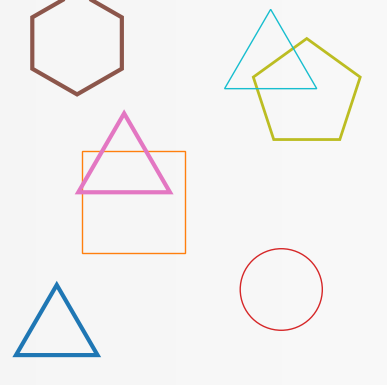[{"shape": "triangle", "thickness": 3, "radius": 0.61, "center": [0.146, 0.138]}, {"shape": "square", "thickness": 1, "radius": 0.66, "center": [0.345, 0.475]}, {"shape": "circle", "thickness": 1, "radius": 0.53, "center": [0.726, 0.248]}, {"shape": "hexagon", "thickness": 3, "radius": 0.67, "center": [0.199, 0.888]}, {"shape": "triangle", "thickness": 3, "radius": 0.68, "center": [0.32, 0.569]}, {"shape": "pentagon", "thickness": 2, "radius": 0.73, "center": [0.792, 0.755]}, {"shape": "triangle", "thickness": 1, "radius": 0.69, "center": [0.698, 0.838]}]